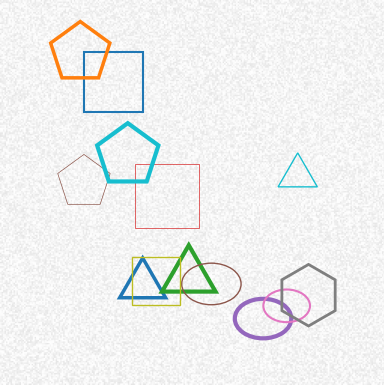[{"shape": "triangle", "thickness": 2.5, "radius": 0.34, "center": [0.371, 0.261]}, {"shape": "square", "thickness": 1.5, "radius": 0.39, "center": [0.295, 0.787]}, {"shape": "pentagon", "thickness": 2.5, "radius": 0.4, "center": [0.208, 0.863]}, {"shape": "triangle", "thickness": 3, "radius": 0.4, "center": [0.49, 0.283]}, {"shape": "square", "thickness": 0.5, "radius": 0.41, "center": [0.434, 0.492]}, {"shape": "oval", "thickness": 3, "radius": 0.37, "center": [0.683, 0.173]}, {"shape": "pentagon", "thickness": 0.5, "radius": 0.36, "center": [0.218, 0.527]}, {"shape": "oval", "thickness": 1, "radius": 0.39, "center": [0.549, 0.262]}, {"shape": "oval", "thickness": 1.5, "radius": 0.3, "center": [0.745, 0.206]}, {"shape": "hexagon", "thickness": 2, "radius": 0.4, "center": [0.801, 0.233]}, {"shape": "square", "thickness": 1, "radius": 0.31, "center": [0.406, 0.271]}, {"shape": "triangle", "thickness": 1, "radius": 0.29, "center": [0.773, 0.544]}, {"shape": "pentagon", "thickness": 3, "radius": 0.42, "center": [0.332, 0.596]}]